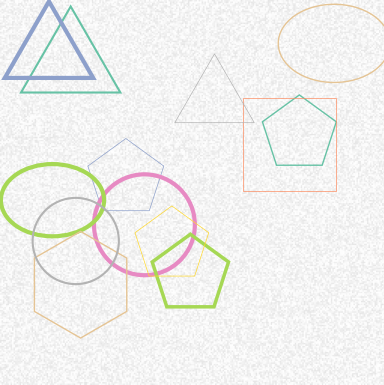[{"shape": "pentagon", "thickness": 1, "radius": 0.5, "center": [0.778, 0.652]}, {"shape": "triangle", "thickness": 1.5, "radius": 0.74, "center": [0.184, 0.834]}, {"shape": "square", "thickness": 0.5, "radius": 0.61, "center": [0.752, 0.626]}, {"shape": "pentagon", "thickness": 0.5, "radius": 0.52, "center": [0.327, 0.537]}, {"shape": "triangle", "thickness": 3, "radius": 0.66, "center": [0.127, 0.864]}, {"shape": "circle", "thickness": 3, "radius": 0.66, "center": [0.375, 0.416]}, {"shape": "pentagon", "thickness": 2.5, "radius": 0.52, "center": [0.494, 0.287]}, {"shape": "oval", "thickness": 3, "radius": 0.67, "center": [0.136, 0.48]}, {"shape": "pentagon", "thickness": 0.5, "radius": 0.5, "center": [0.446, 0.364]}, {"shape": "hexagon", "thickness": 1, "radius": 0.69, "center": [0.209, 0.26]}, {"shape": "oval", "thickness": 1, "radius": 0.73, "center": [0.868, 0.887]}, {"shape": "circle", "thickness": 1.5, "radius": 0.56, "center": [0.197, 0.374]}, {"shape": "triangle", "thickness": 0.5, "radius": 0.6, "center": [0.557, 0.741]}]